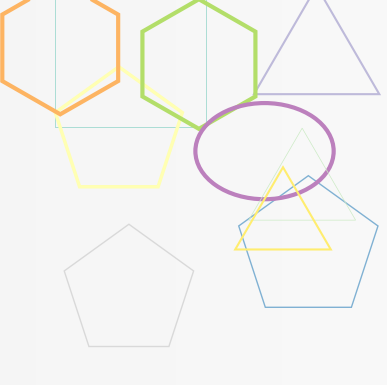[{"shape": "square", "thickness": 0.5, "radius": 0.97, "center": [0.337, 0.864]}, {"shape": "pentagon", "thickness": 2.5, "radius": 0.86, "center": [0.307, 0.654]}, {"shape": "triangle", "thickness": 1.5, "radius": 0.93, "center": [0.817, 0.849]}, {"shape": "pentagon", "thickness": 1, "radius": 0.94, "center": [0.796, 0.355]}, {"shape": "hexagon", "thickness": 3, "radius": 0.86, "center": [0.155, 0.876]}, {"shape": "hexagon", "thickness": 3, "radius": 0.84, "center": [0.513, 0.834]}, {"shape": "pentagon", "thickness": 1, "radius": 0.88, "center": [0.333, 0.242]}, {"shape": "oval", "thickness": 3, "radius": 0.89, "center": [0.683, 0.607]}, {"shape": "triangle", "thickness": 0.5, "radius": 0.8, "center": [0.78, 0.508]}, {"shape": "triangle", "thickness": 1.5, "radius": 0.71, "center": [0.73, 0.423]}]